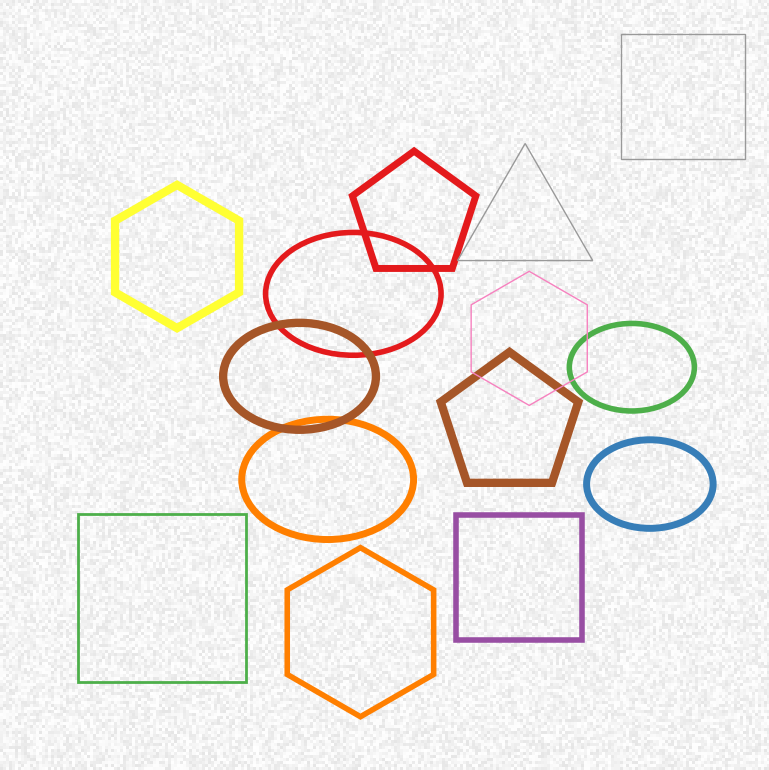[{"shape": "pentagon", "thickness": 2.5, "radius": 0.42, "center": [0.538, 0.72]}, {"shape": "oval", "thickness": 2, "radius": 0.57, "center": [0.459, 0.618]}, {"shape": "oval", "thickness": 2.5, "radius": 0.41, "center": [0.844, 0.371]}, {"shape": "square", "thickness": 1, "radius": 0.55, "center": [0.21, 0.223]}, {"shape": "oval", "thickness": 2, "radius": 0.41, "center": [0.821, 0.523]}, {"shape": "square", "thickness": 2, "radius": 0.41, "center": [0.674, 0.25]}, {"shape": "hexagon", "thickness": 2, "radius": 0.55, "center": [0.468, 0.179]}, {"shape": "oval", "thickness": 2.5, "radius": 0.56, "center": [0.426, 0.377]}, {"shape": "hexagon", "thickness": 3, "radius": 0.46, "center": [0.23, 0.667]}, {"shape": "pentagon", "thickness": 3, "radius": 0.47, "center": [0.662, 0.449]}, {"shape": "oval", "thickness": 3, "radius": 0.5, "center": [0.389, 0.511]}, {"shape": "hexagon", "thickness": 0.5, "radius": 0.44, "center": [0.687, 0.561]}, {"shape": "square", "thickness": 0.5, "radius": 0.4, "center": [0.887, 0.875]}, {"shape": "triangle", "thickness": 0.5, "radius": 0.51, "center": [0.682, 0.712]}]